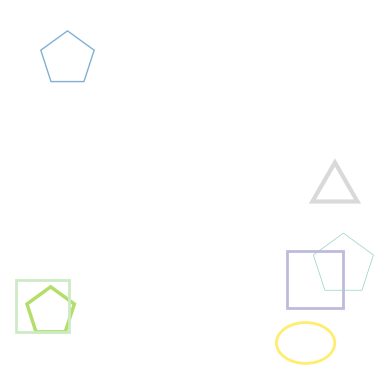[{"shape": "pentagon", "thickness": 0.5, "radius": 0.41, "center": [0.892, 0.312]}, {"shape": "square", "thickness": 2, "radius": 0.37, "center": [0.818, 0.274]}, {"shape": "pentagon", "thickness": 1, "radius": 0.36, "center": [0.175, 0.847]}, {"shape": "pentagon", "thickness": 2.5, "radius": 0.32, "center": [0.132, 0.19]}, {"shape": "triangle", "thickness": 3, "radius": 0.34, "center": [0.87, 0.51]}, {"shape": "square", "thickness": 2, "radius": 0.34, "center": [0.11, 0.205]}, {"shape": "oval", "thickness": 2, "radius": 0.38, "center": [0.794, 0.109]}]